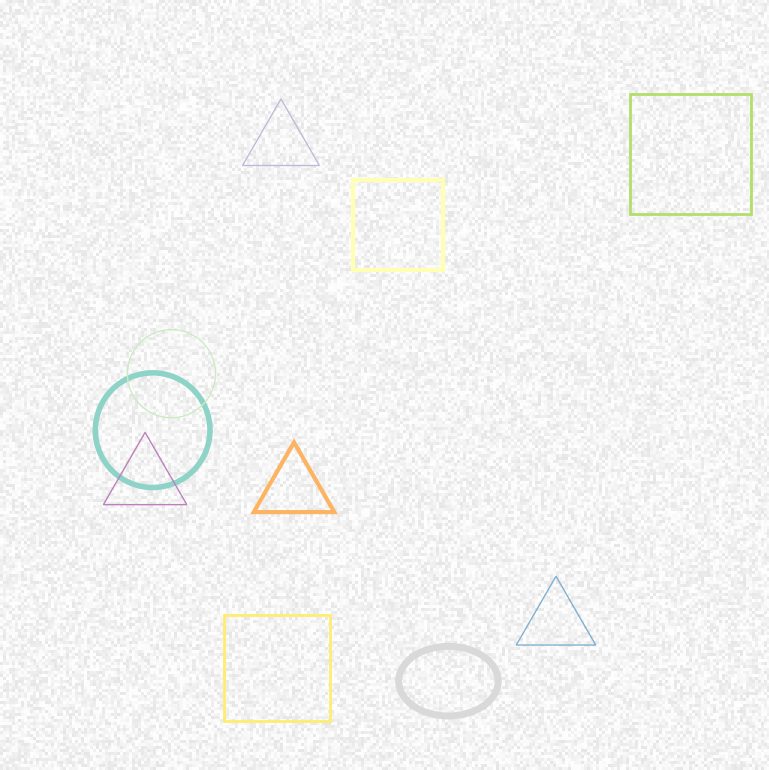[{"shape": "circle", "thickness": 2, "radius": 0.37, "center": [0.198, 0.441]}, {"shape": "square", "thickness": 1.5, "radius": 0.29, "center": [0.517, 0.707]}, {"shape": "triangle", "thickness": 0.5, "radius": 0.29, "center": [0.365, 0.814]}, {"shape": "triangle", "thickness": 0.5, "radius": 0.3, "center": [0.722, 0.192]}, {"shape": "triangle", "thickness": 1.5, "radius": 0.3, "center": [0.382, 0.365]}, {"shape": "square", "thickness": 1, "radius": 0.39, "center": [0.897, 0.8]}, {"shape": "oval", "thickness": 2.5, "radius": 0.32, "center": [0.582, 0.115]}, {"shape": "triangle", "thickness": 0.5, "radius": 0.31, "center": [0.188, 0.376]}, {"shape": "circle", "thickness": 0.5, "radius": 0.29, "center": [0.223, 0.515]}, {"shape": "square", "thickness": 1, "radius": 0.35, "center": [0.36, 0.132]}]